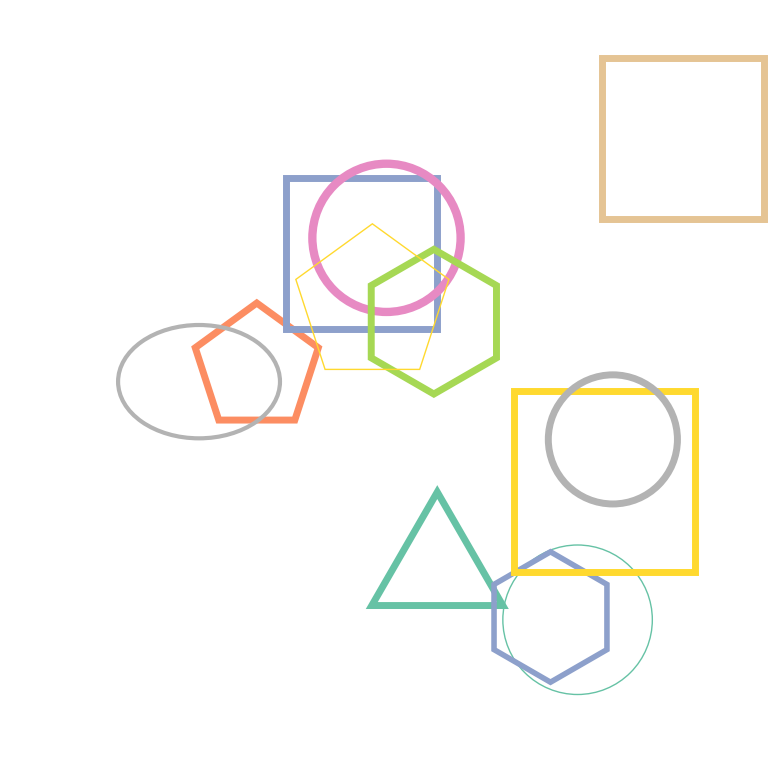[{"shape": "circle", "thickness": 0.5, "radius": 0.49, "center": [0.75, 0.195]}, {"shape": "triangle", "thickness": 2.5, "radius": 0.49, "center": [0.568, 0.263]}, {"shape": "pentagon", "thickness": 2.5, "radius": 0.42, "center": [0.333, 0.522]}, {"shape": "hexagon", "thickness": 2, "radius": 0.42, "center": [0.715, 0.199]}, {"shape": "square", "thickness": 2.5, "radius": 0.49, "center": [0.469, 0.671]}, {"shape": "circle", "thickness": 3, "radius": 0.48, "center": [0.502, 0.691]}, {"shape": "hexagon", "thickness": 2.5, "radius": 0.47, "center": [0.563, 0.582]}, {"shape": "square", "thickness": 2.5, "radius": 0.59, "center": [0.786, 0.374]}, {"shape": "pentagon", "thickness": 0.5, "radius": 0.52, "center": [0.484, 0.605]}, {"shape": "square", "thickness": 2.5, "radius": 0.52, "center": [0.887, 0.82]}, {"shape": "oval", "thickness": 1.5, "radius": 0.53, "center": [0.258, 0.504]}, {"shape": "circle", "thickness": 2.5, "radius": 0.42, "center": [0.796, 0.429]}]